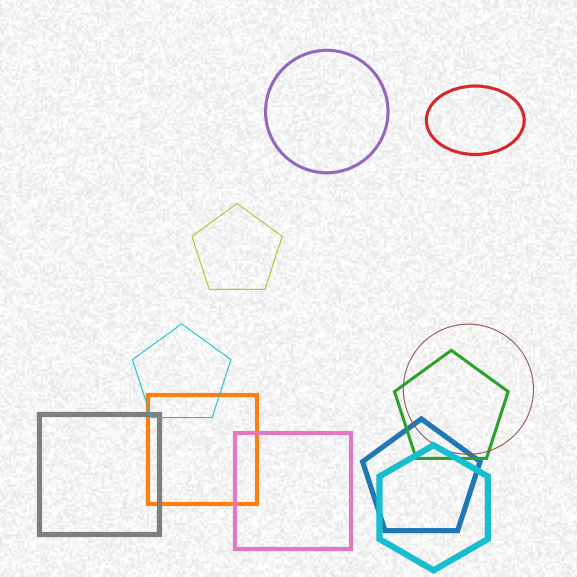[{"shape": "pentagon", "thickness": 2.5, "radius": 0.53, "center": [0.73, 0.167]}, {"shape": "square", "thickness": 2, "radius": 0.47, "center": [0.351, 0.22]}, {"shape": "pentagon", "thickness": 1.5, "radius": 0.52, "center": [0.782, 0.289]}, {"shape": "oval", "thickness": 1.5, "radius": 0.42, "center": [0.823, 0.791]}, {"shape": "circle", "thickness": 1.5, "radius": 0.53, "center": [0.566, 0.806]}, {"shape": "circle", "thickness": 0.5, "radius": 0.56, "center": [0.811, 0.325]}, {"shape": "square", "thickness": 2, "radius": 0.5, "center": [0.507, 0.149]}, {"shape": "square", "thickness": 2.5, "radius": 0.52, "center": [0.172, 0.178]}, {"shape": "pentagon", "thickness": 0.5, "radius": 0.41, "center": [0.411, 0.565]}, {"shape": "pentagon", "thickness": 0.5, "radius": 0.45, "center": [0.315, 0.349]}, {"shape": "hexagon", "thickness": 3, "radius": 0.54, "center": [0.751, 0.12]}]